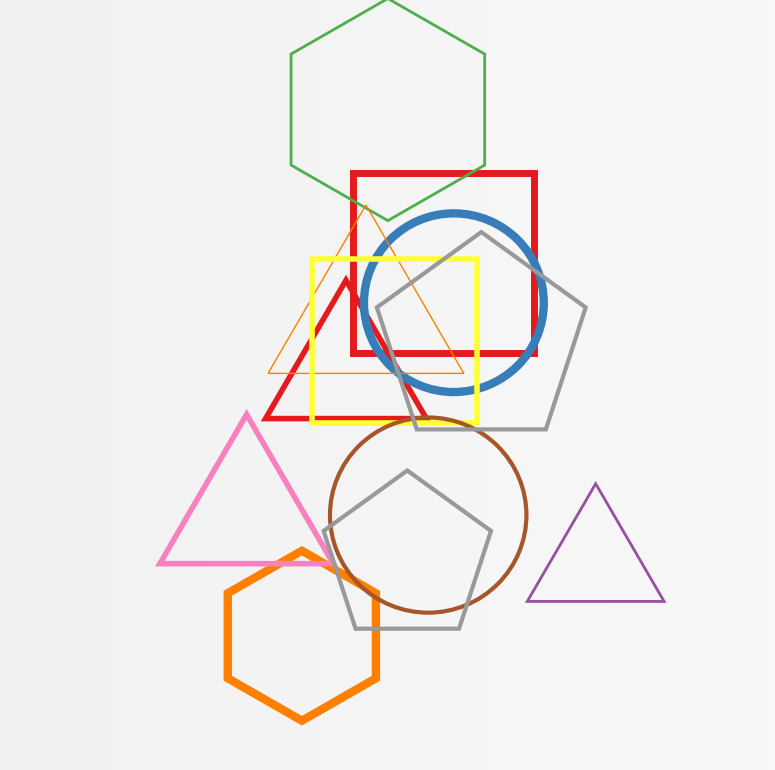[{"shape": "triangle", "thickness": 2, "radius": 0.6, "center": [0.446, 0.516]}, {"shape": "square", "thickness": 2.5, "radius": 0.58, "center": [0.573, 0.659]}, {"shape": "circle", "thickness": 3, "radius": 0.58, "center": [0.586, 0.607]}, {"shape": "hexagon", "thickness": 1, "radius": 0.72, "center": [0.5, 0.858]}, {"shape": "triangle", "thickness": 1, "radius": 0.51, "center": [0.769, 0.27]}, {"shape": "hexagon", "thickness": 3, "radius": 0.55, "center": [0.389, 0.174]}, {"shape": "triangle", "thickness": 0.5, "radius": 0.73, "center": [0.472, 0.588]}, {"shape": "square", "thickness": 2, "radius": 0.53, "center": [0.509, 0.557]}, {"shape": "circle", "thickness": 1.5, "radius": 0.63, "center": [0.553, 0.331]}, {"shape": "triangle", "thickness": 2, "radius": 0.65, "center": [0.318, 0.333]}, {"shape": "pentagon", "thickness": 1.5, "radius": 0.57, "center": [0.526, 0.275]}, {"shape": "pentagon", "thickness": 1.5, "radius": 0.71, "center": [0.621, 0.557]}]